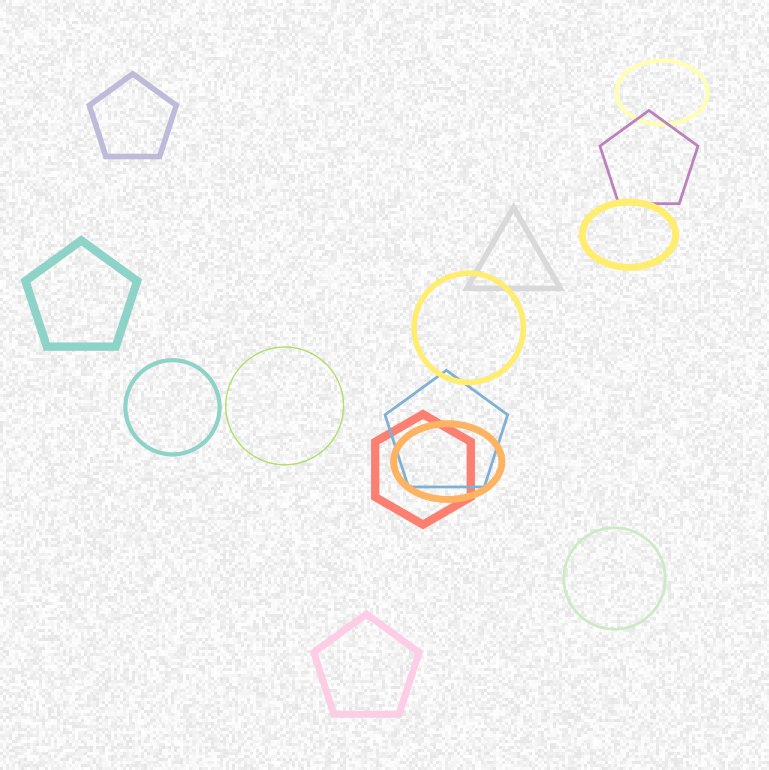[{"shape": "circle", "thickness": 1.5, "radius": 0.31, "center": [0.224, 0.471]}, {"shape": "pentagon", "thickness": 3, "radius": 0.38, "center": [0.106, 0.612]}, {"shape": "oval", "thickness": 1.5, "radius": 0.3, "center": [0.86, 0.88]}, {"shape": "pentagon", "thickness": 2, "radius": 0.3, "center": [0.172, 0.845]}, {"shape": "hexagon", "thickness": 3, "radius": 0.36, "center": [0.549, 0.39]}, {"shape": "pentagon", "thickness": 1, "radius": 0.42, "center": [0.58, 0.435]}, {"shape": "oval", "thickness": 2.5, "radius": 0.35, "center": [0.582, 0.401]}, {"shape": "circle", "thickness": 0.5, "radius": 0.38, "center": [0.37, 0.473]}, {"shape": "pentagon", "thickness": 2.5, "radius": 0.36, "center": [0.476, 0.131]}, {"shape": "triangle", "thickness": 2, "radius": 0.35, "center": [0.667, 0.661]}, {"shape": "pentagon", "thickness": 1, "radius": 0.33, "center": [0.843, 0.79]}, {"shape": "circle", "thickness": 1, "radius": 0.33, "center": [0.798, 0.249]}, {"shape": "circle", "thickness": 2, "radius": 0.35, "center": [0.609, 0.574]}, {"shape": "oval", "thickness": 2.5, "radius": 0.3, "center": [0.817, 0.695]}]